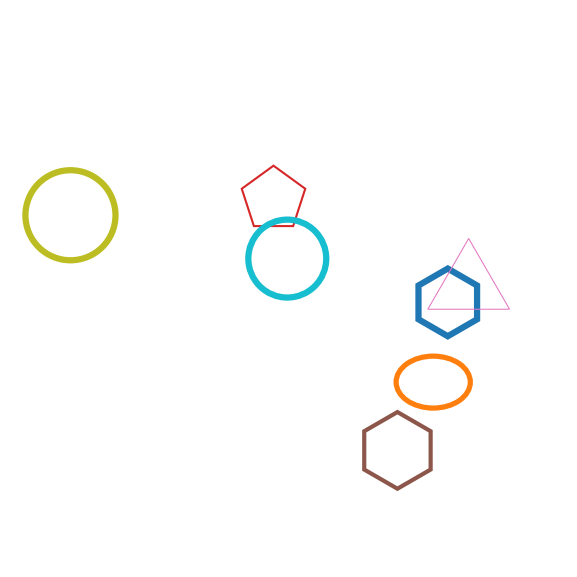[{"shape": "hexagon", "thickness": 3, "radius": 0.29, "center": [0.775, 0.476]}, {"shape": "oval", "thickness": 2.5, "radius": 0.32, "center": [0.75, 0.337]}, {"shape": "pentagon", "thickness": 1, "radius": 0.29, "center": [0.474, 0.654]}, {"shape": "hexagon", "thickness": 2, "radius": 0.33, "center": [0.688, 0.219]}, {"shape": "triangle", "thickness": 0.5, "radius": 0.41, "center": [0.812, 0.504]}, {"shape": "circle", "thickness": 3, "radius": 0.39, "center": [0.122, 0.626]}, {"shape": "circle", "thickness": 3, "radius": 0.34, "center": [0.497, 0.551]}]